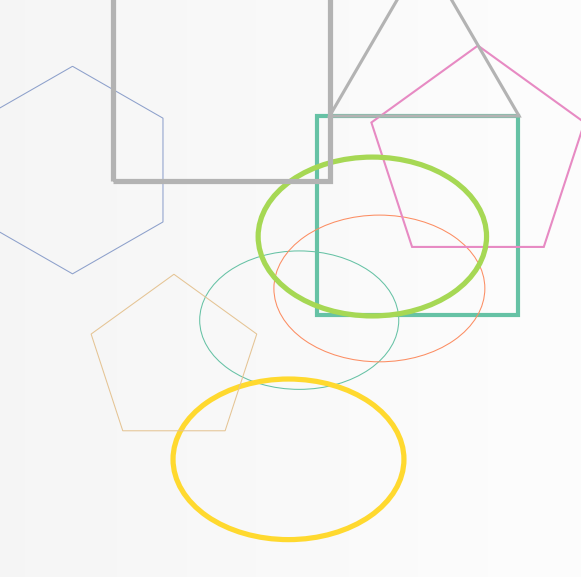[{"shape": "oval", "thickness": 0.5, "radius": 0.86, "center": [0.515, 0.445]}, {"shape": "square", "thickness": 2, "radius": 0.86, "center": [0.718, 0.626]}, {"shape": "oval", "thickness": 0.5, "radius": 0.91, "center": [0.653, 0.5]}, {"shape": "hexagon", "thickness": 0.5, "radius": 0.9, "center": [0.125, 0.705]}, {"shape": "pentagon", "thickness": 1, "radius": 0.96, "center": [0.822, 0.727]}, {"shape": "oval", "thickness": 2.5, "radius": 0.98, "center": [0.641, 0.59]}, {"shape": "oval", "thickness": 2.5, "radius": 0.99, "center": [0.496, 0.204]}, {"shape": "pentagon", "thickness": 0.5, "radius": 0.75, "center": [0.299, 0.374]}, {"shape": "triangle", "thickness": 1.5, "radius": 0.94, "center": [0.73, 0.892]}, {"shape": "square", "thickness": 2.5, "radius": 0.93, "center": [0.381, 0.872]}]